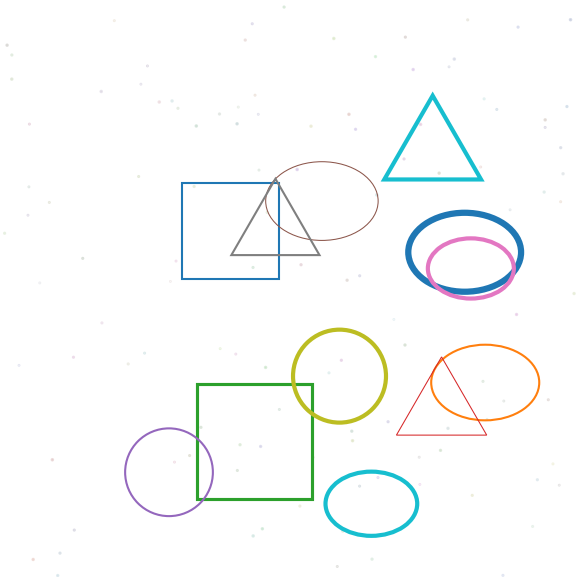[{"shape": "oval", "thickness": 3, "radius": 0.49, "center": [0.805, 0.562]}, {"shape": "square", "thickness": 1, "radius": 0.42, "center": [0.399, 0.599]}, {"shape": "oval", "thickness": 1, "radius": 0.47, "center": [0.84, 0.337]}, {"shape": "square", "thickness": 1.5, "radius": 0.5, "center": [0.44, 0.234]}, {"shape": "triangle", "thickness": 0.5, "radius": 0.45, "center": [0.765, 0.291]}, {"shape": "circle", "thickness": 1, "radius": 0.38, "center": [0.293, 0.181]}, {"shape": "oval", "thickness": 0.5, "radius": 0.49, "center": [0.557, 0.651]}, {"shape": "oval", "thickness": 2, "radius": 0.37, "center": [0.815, 0.534]}, {"shape": "triangle", "thickness": 1, "radius": 0.44, "center": [0.477, 0.601]}, {"shape": "circle", "thickness": 2, "radius": 0.4, "center": [0.588, 0.348]}, {"shape": "triangle", "thickness": 2, "radius": 0.48, "center": [0.749, 0.737]}, {"shape": "oval", "thickness": 2, "radius": 0.4, "center": [0.643, 0.127]}]